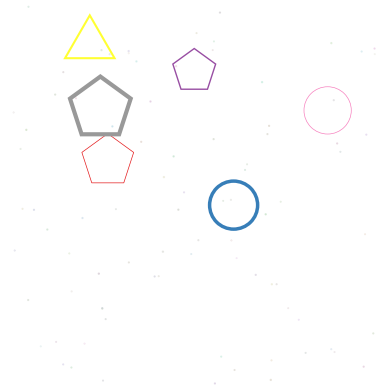[{"shape": "pentagon", "thickness": 0.5, "radius": 0.35, "center": [0.28, 0.582]}, {"shape": "circle", "thickness": 2.5, "radius": 0.31, "center": [0.607, 0.467]}, {"shape": "pentagon", "thickness": 1, "radius": 0.29, "center": [0.505, 0.816]}, {"shape": "triangle", "thickness": 1.5, "radius": 0.37, "center": [0.233, 0.886]}, {"shape": "circle", "thickness": 0.5, "radius": 0.31, "center": [0.851, 0.713]}, {"shape": "pentagon", "thickness": 3, "radius": 0.41, "center": [0.261, 0.718]}]